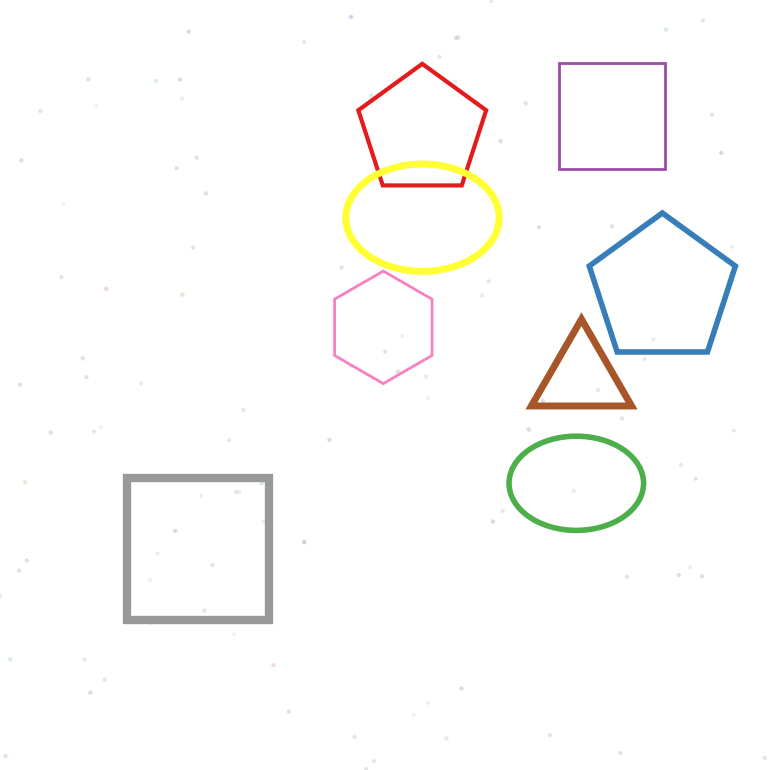[{"shape": "pentagon", "thickness": 1.5, "radius": 0.44, "center": [0.548, 0.83]}, {"shape": "pentagon", "thickness": 2, "radius": 0.5, "center": [0.86, 0.624]}, {"shape": "oval", "thickness": 2, "radius": 0.44, "center": [0.748, 0.372]}, {"shape": "square", "thickness": 1, "radius": 0.34, "center": [0.795, 0.849]}, {"shape": "oval", "thickness": 2.5, "radius": 0.5, "center": [0.549, 0.717]}, {"shape": "triangle", "thickness": 2.5, "radius": 0.38, "center": [0.755, 0.51]}, {"shape": "hexagon", "thickness": 1, "radius": 0.37, "center": [0.498, 0.575]}, {"shape": "square", "thickness": 3, "radius": 0.46, "center": [0.258, 0.287]}]